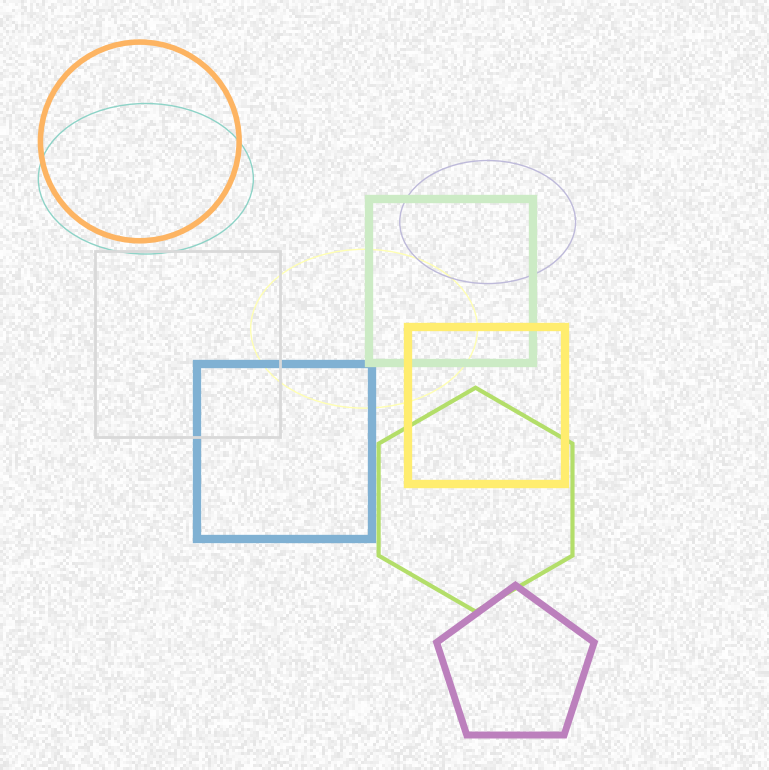[{"shape": "oval", "thickness": 0.5, "radius": 0.7, "center": [0.189, 0.768]}, {"shape": "oval", "thickness": 0.5, "radius": 0.74, "center": [0.473, 0.573]}, {"shape": "oval", "thickness": 0.5, "radius": 0.57, "center": [0.633, 0.712]}, {"shape": "square", "thickness": 3, "radius": 0.57, "center": [0.37, 0.414]}, {"shape": "circle", "thickness": 2, "radius": 0.65, "center": [0.182, 0.816]}, {"shape": "hexagon", "thickness": 1.5, "radius": 0.73, "center": [0.618, 0.351]}, {"shape": "square", "thickness": 1, "radius": 0.6, "center": [0.243, 0.553]}, {"shape": "pentagon", "thickness": 2.5, "radius": 0.54, "center": [0.669, 0.132]}, {"shape": "square", "thickness": 3, "radius": 0.53, "center": [0.586, 0.635]}, {"shape": "square", "thickness": 3, "radius": 0.51, "center": [0.632, 0.473]}]